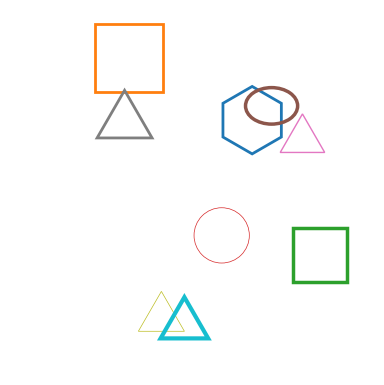[{"shape": "hexagon", "thickness": 2, "radius": 0.44, "center": [0.655, 0.688]}, {"shape": "square", "thickness": 2, "radius": 0.44, "center": [0.335, 0.85]}, {"shape": "square", "thickness": 2.5, "radius": 0.35, "center": [0.831, 0.338]}, {"shape": "circle", "thickness": 0.5, "radius": 0.36, "center": [0.576, 0.389]}, {"shape": "oval", "thickness": 2.5, "radius": 0.34, "center": [0.705, 0.725]}, {"shape": "triangle", "thickness": 1, "radius": 0.33, "center": [0.786, 0.637]}, {"shape": "triangle", "thickness": 2, "radius": 0.41, "center": [0.324, 0.683]}, {"shape": "triangle", "thickness": 0.5, "radius": 0.35, "center": [0.419, 0.174]}, {"shape": "triangle", "thickness": 3, "radius": 0.36, "center": [0.479, 0.157]}]